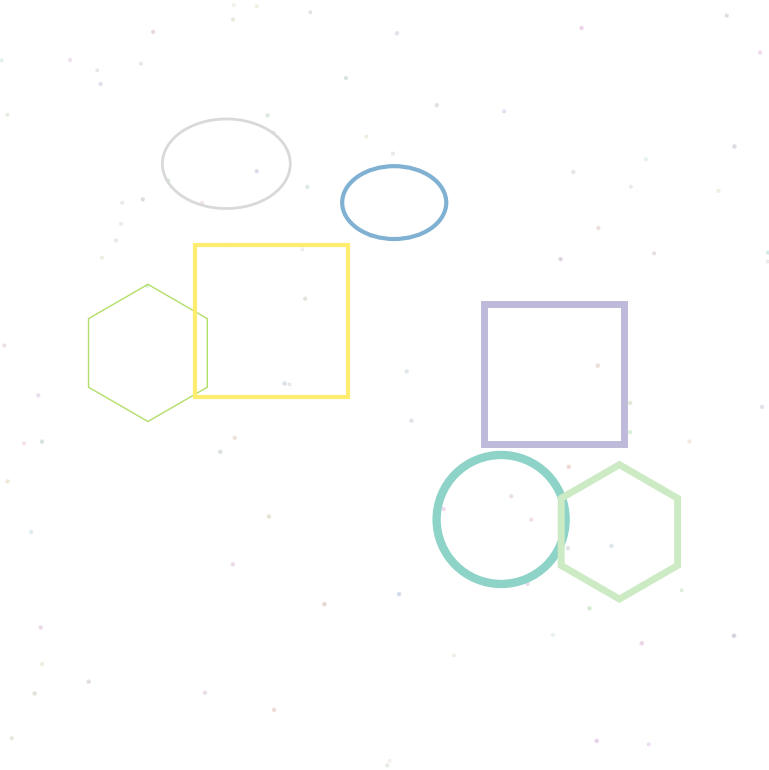[{"shape": "circle", "thickness": 3, "radius": 0.42, "center": [0.651, 0.325]}, {"shape": "square", "thickness": 2.5, "radius": 0.46, "center": [0.719, 0.515]}, {"shape": "oval", "thickness": 1.5, "radius": 0.34, "center": [0.512, 0.737]}, {"shape": "hexagon", "thickness": 0.5, "radius": 0.45, "center": [0.192, 0.542]}, {"shape": "oval", "thickness": 1, "radius": 0.42, "center": [0.294, 0.787]}, {"shape": "hexagon", "thickness": 2.5, "radius": 0.44, "center": [0.804, 0.309]}, {"shape": "square", "thickness": 1.5, "radius": 0.49, "center": [0.353, 0.583]}]